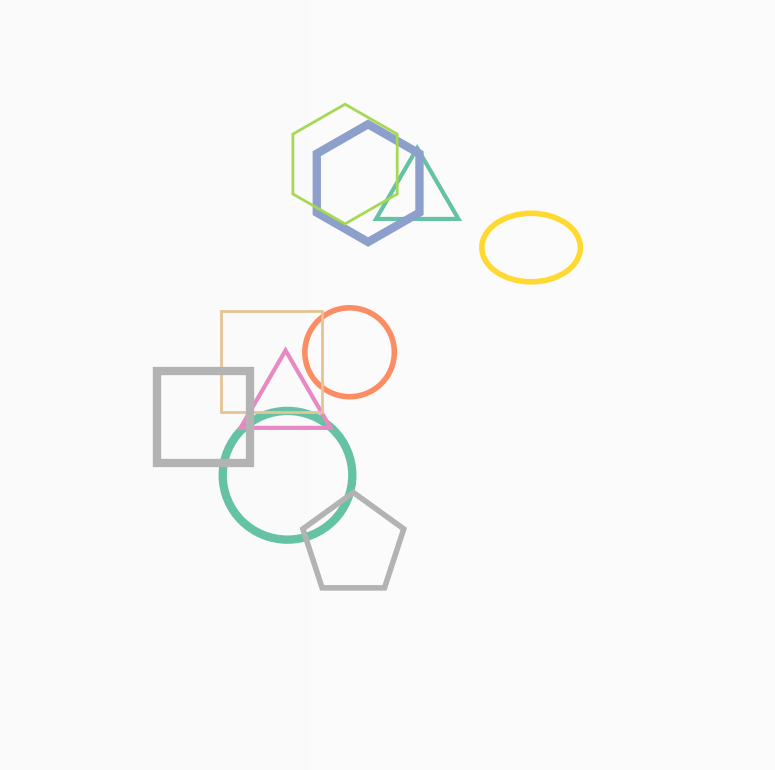[{"shape": "circle", "thickness": 3, "radius": 0.42, "center": [0.371, 0.383]}, {"shape": "triangle", "thickness": 1.5, "radius": 0.31, "center": [0.538, 0.746]}, {"shape": "circle", "thickness": 2, "radius": 0.29, "center": [0.451, 0.543]}, {"shape": "hexagon", "thickness": 3, "radius": 0.38, "center": [0.475, 0.762]}, {"shape": "triangle", "thickness": 1.5, "radius": 0.34, "center": [0.368, 0.478]}, {"shape": "hexagon", "thickness": 1, "radius": 0.39, "center": [0.445, 0.787]}, {"shape": "oval", "thickness": 2, "radius": 0.32, "center": [0.685, 0.679]}, {"shape": "square", "thickness": 1, "radius": 0.33, "center": [0.351, 0.531]}, {"shape": "square", "thickness": 3, "radius": 0.3, "center": [0.263, 0.458]}, {"shape": "pentagon", "thickness": 2, "radius": 0.34, "center": [0.456, 0.292]}]